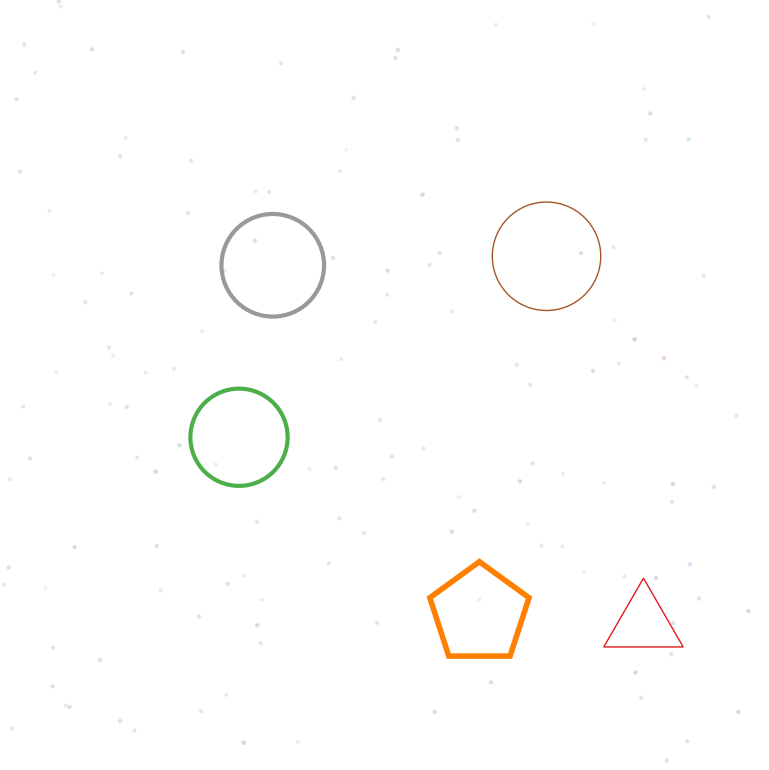[{"shape": "triangle", "thickness": 0.5, "radius": 0.3, "center": [0.836, 0.19]}, {"shape": "circle", "thickness": 1.5, "radius": 0.32, "center": [0.31, 0.432]}, {"shape": "pentagon", "thickness": 2, "radius": 0.34, "center": [0.623, 0.203]}, {"shape": "circle", "thickness": 0.5, "radius": 0.35, "center": [0.71, 0.667]}, {"shape": "circle", "thickness": 1.5, "radius": 0.33, "center": [0.354, 0.655]}]